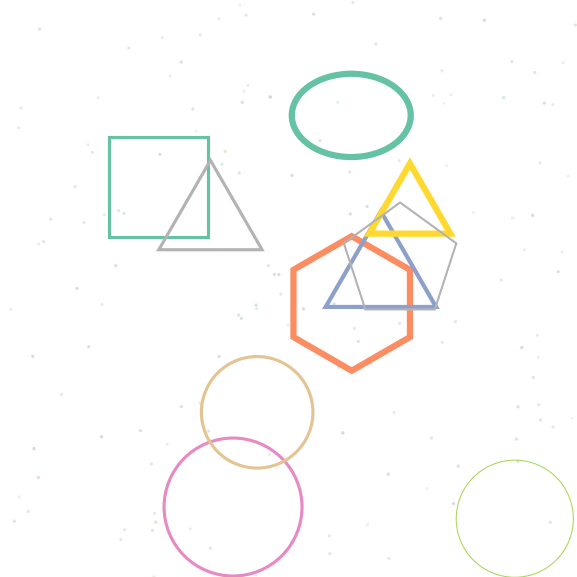[{"shape": "square", "thickness": 1.5, "radius": 0.43, "center": [0.274, 0.675]}, {"shape": "oval", "thickness": 3, "radius": 0.51, "center": [0.608, 0.799]}, {"shape": "hexagon", "thickness": 3, "radius": 0.58, "center": [0.609, 0.474]}, {"shape": "triangle", "thickness": 2, "radius": 0.55, "center": [0.66, 0.523]}, {"shape": "circle", "thickness": 1.5, "radius": 0.6, "center": [0.404, 0.121]}, {"shape": "circle", "thickness": 0.5, "radius": 0.51, "center": [0.891, 0.101]}, {"shape": "triangle", "thickness": 3, "radius": 0.4, "center": [0.71, 0.635]}, {"shape": "circle", "thickness": 1.5, "radius": 0.48, "center": [0.445, 0.285]}, {"shape": "pentagon", "thickness": 1, "radius": 0.51, "center": [0.693, 0.546]}, {"shape": "triangle", "thickness": 1.5, "radius": 0.52, "center": [0.364, 0.618]}]